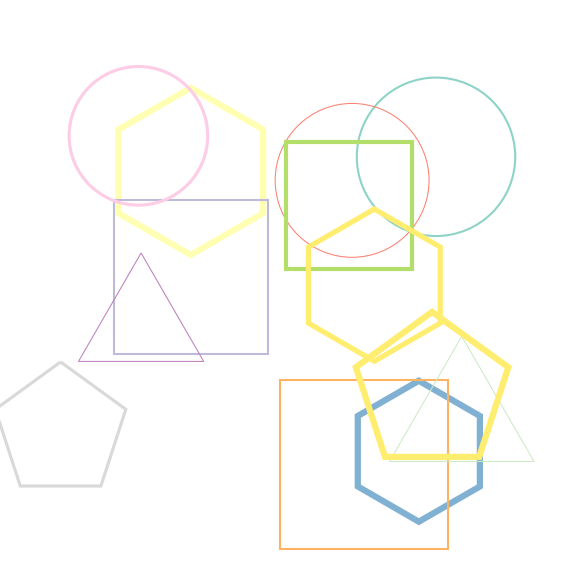[{"shape": "circle", "thickness": 1, "radius": 0.69, "center": [0.755, 0.728]}, {"shape": "hexagon", "thickness": 3, "radius": 0.72, "center": [0.33, 0.702]}, {"shape": "square", "thickness": 1, "radius": 0.66, "center": [0.331, 0.52]}, {"shape": "circle", "thickness": 0.5, "radius": 0.67, "center": [0.61, 0.687]}, {"shape": "hexagon", "thickness": 3, "radius": 0.61, "center": [0.725, 0.218]}, {"shape": "square", "thickness": 1, "radius": 0.73, "center": [0.63, 0.195]}, {"shape": "square", "thickness": 2, "radius": 0.55, "center": [0.605, 0.643]}, {"shape": "circle", "thickness": 1.5, "radius": 0.6, "center": [0.24, 0.764]}, {"shape": "pentagon", "thickness": 1.5, "radius": 0.59, "center": [0.105, 0.254]}, {"shape": "triangle", "thickness": 0.5, "radius": 0.63, "center": [0.244, 0.436]}, {"shape": "triangle", "thickness": 0.5, "radius": 0.72, "center": [0.8, 0.272]}, {"shape": "hexagon", "thickness": 2.5, "radius": 0.66, "center": [0.648, 0.505]}, {"shape": "pentagon", "thickness": 3, "radius": 0.69, "center": [0.748, 0.32]}]